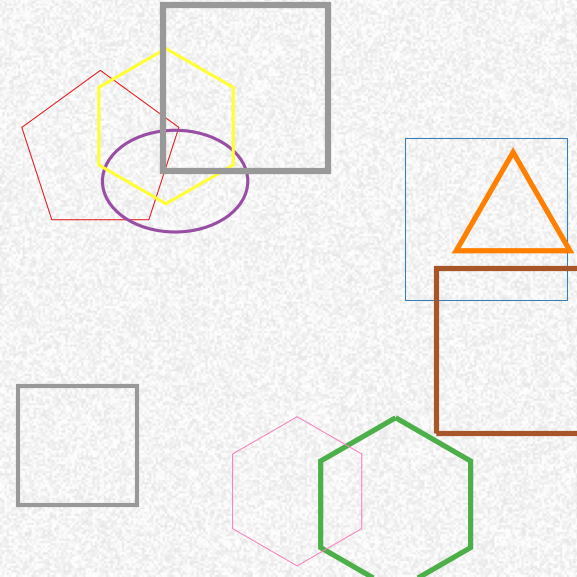[{"shape": "pentagon", "thickness": 0.5, "radius": 0.71, "center": [0.174, 0.734]}, {"shape": "square", "thickness": 0.5, "radius": 0.7, "center": [0.841, 0.62]}, {"shape": "hexagon", "thickness": 2.5, "radius": 0.75, "center": [0.685, 0.126]}, {"shape": "oval", "thickness": 1.5, "radius": 0.63, "center": [0.303, 0.685]}, {"shape": "triangle", "thickness": 2.5, "radius": 0.57, "center": [0.888, 0.622]}, {"shape": "hexagon", "thickness": 1.5, "radius": 0.67, "center": [0.288, 0.781]}, {"shape": "square", "thickness": 2.5, "radius": 0.71, "center": [0.898, 0.393]}, {"shape": "hexagon", "thickness": 0.5, "radius": 0.65, "center": [0.515, 0.148]}, {"shape": "square", "thickness": 3, "radius": 0.72, "center": [0.425, 0.847]}, {"shape": "square", "thickness": 2, "radius": 0.52, "center": [0.134, 0.228]}]